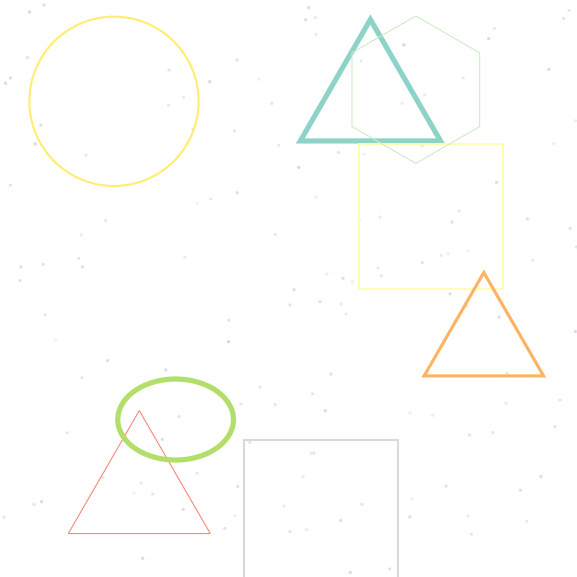[{"shape": "triangle", "thickness": 2.5, "radius": 0.7, "center": [0.641, 0.825]}, {"shape": "square", "thickness": 1, "radius": 0.63, "center": [0.746, 0.625]}, {"shape": "triangle", "thickness": 0.5, "radius": 0.71, "center": [0.241, 0.146]}, {"shape": "triangle", "thickness": 1.5, "radius": 0.6, "center": [0.838, 0.408]}, {"shape": "oval", "thickness": 2.5, "radius": 0.5, "center": [0.304, 0.273]}, {"shape": "square", "thickness": 1, "radius": 0.66, "center": [0.556, 0.104]}, {"shape": "hexagon", "thickness": 0.5, "radius": 0.64, "center": [0.72, 0.844]}, {"shape": "circle", "thickness": 1, "radius": 0.73, "center": [0.197, 0.824]}]